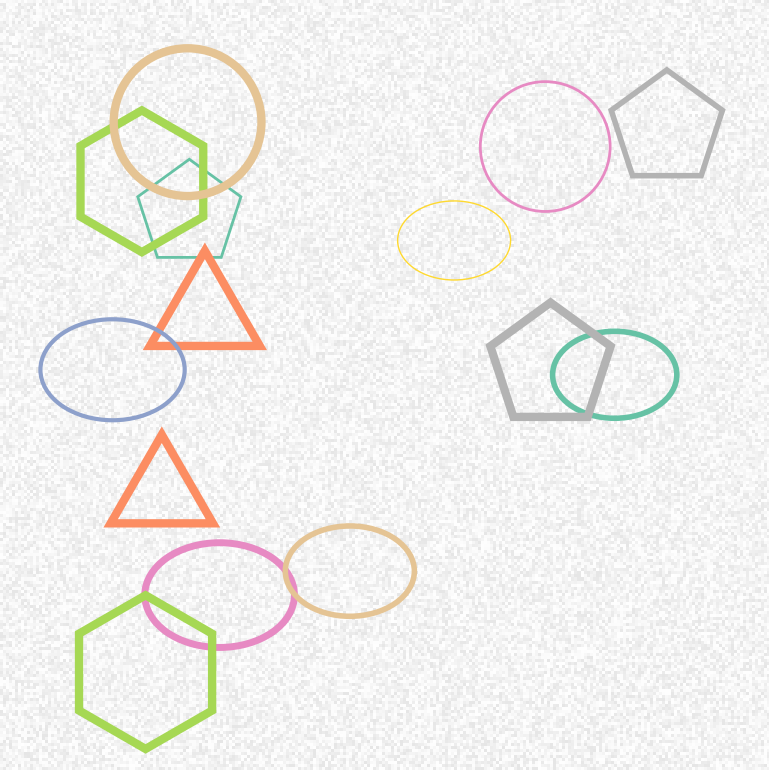[{"shape": "oval", "thickness": 2, "radius": 0.4, "center": [0.798, 0.513]}, {"shape": "pentagon", "thickness": 1, "radius": 0.35, "center": [0.246, 0.723]}, {"shape": "triangle", "thickness": 3, "radius": 0.41, "center": [0.266, 0.592]}, {"shape": "triangle", "thickness": 3, "radius": 0.38, "center": [0.21, 0.359]}, {"shape": "oval", "thickness": 1.5, "radius": 0.47, "center": [0.146, 0.52]}, {"shape": "circle", "thickness": 1, "radius": 0.42, "center": [0.708, 0.81]}, {"shape": "oval", "thickness": 2.5, "radius": 0.49, "center": [0.285, 0.227]}, {"shape": "hexagon", "thickness": 3, "radius": 0.5, "center": [0.189, 0.127]}, {"shape": "hexagon", "thickness": 3, "radius": 0.46, "center": [0.184, 0.765]}, {"shape": "oval", "thickness": 0.5, "radius": 0.37, "center": [0.59, 0.688]}, {"shape": "oval", "thickness": 2, "radius": 0.42, "center": [0.454, 0.258]}, {"shape": "circle", "thickness": 3, "radius": 0.48, "center": [0.244, 0.841]}, {"shape": "pentagon", "thickness": 2, "radius": 0.38, "center": [0.866, 0.833]}, {"shape": "pentagon", "thickness": 3, "radius": 0.41, "center": [0.715, 0.525]}]